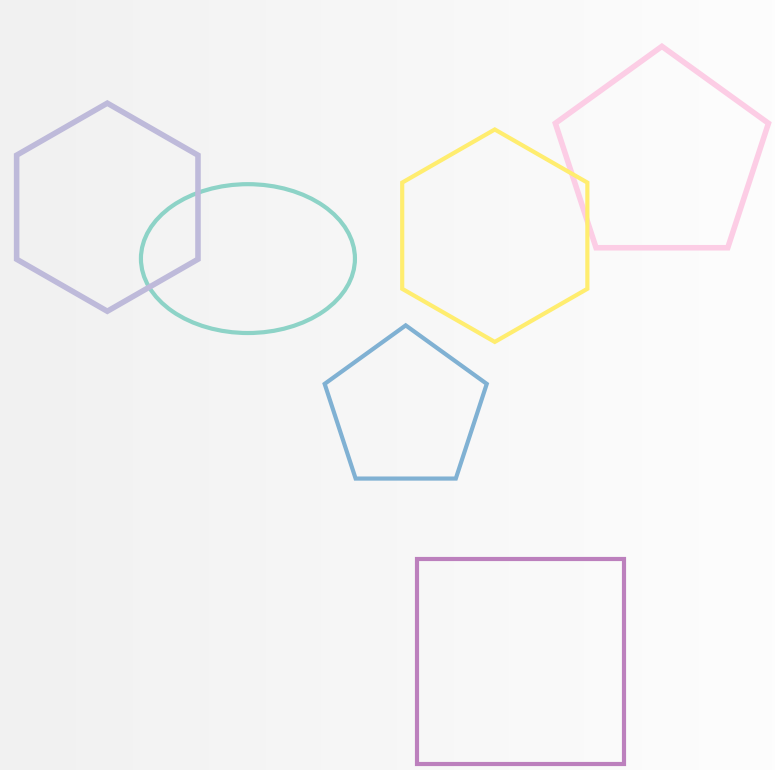[{"shape": "oval", "thickness": 1.5, "radius": 0.69, "center": [0.32, 0.664]}, {"shape": "hexagon", "thickness": 2, "radius": 0.68, "center": [0.138, 0.731]}, {"shape": "pentagon", "thickness": 1.5, "radius": 0.55, "center": [0.523, 0.467]}, {"shape": "pentagon", "thickness": 2, "radius": 0.72, "center": [0.854, 0.795]}, {"shape": "square", "thickness": 1.5, "radius": 0.67, "center": [0.672, 0.141]}, {"shape": "hexagon", "thickness": 1.5, "radius": 0.69, "center": [0.638, 0.694]}]